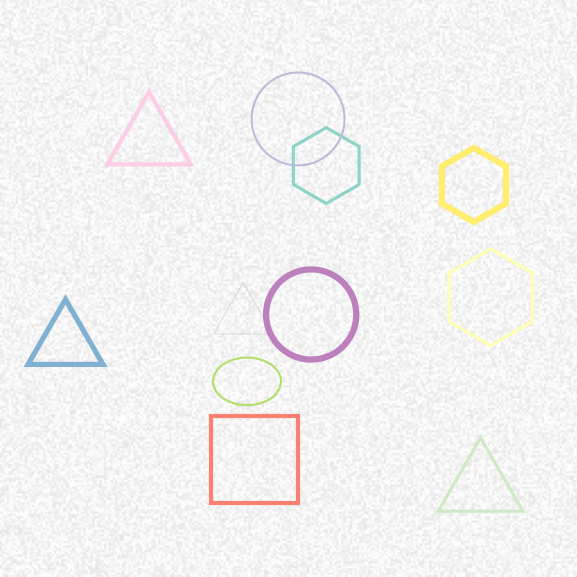[{"shape": "hexagon", "thickness": 1.5, "radius": 0.33, "center": [0.565, 0.712]}, {"shape": "hexagon", "thickness": 1.5, "radius": 0.42, "center": [0.85, 0.484]}, {"shape": "circle", "thickness": 1, "radius": 0.4, "center": [0.516, 0.793]}, {"shape": "square", "thickness": 2, "radius": 0.38, "center": [0.441, 0.204]}, {"shape": "triangle", "thickness": 2.5, "radius": 0.37, "center": [0.113, 0.406]}, {"shape": "oval", "thickness": 1, "radius": 0.29, "center": [0.428, 0.339]}, {"shape": "triangle", "thickness": 2, "radius": 0.42, "center": [0.258, 0.756]}, {"shape": "triangle", "thickness": 0.5, "radius": 0.3, "center": [0.421, 0.45]}, {"shape": "circle", "thickness": 3, "radius": 0.39, "center": [0.539, 0.455]}, {"shape": "triangle", "thickness": 1.5, "radius": 0.42, "center": [0.832, 0.156]}, {"shape": "hexagon", "thickness": 3, "radius": 0.32, "center": [0.821, 0.679]}]